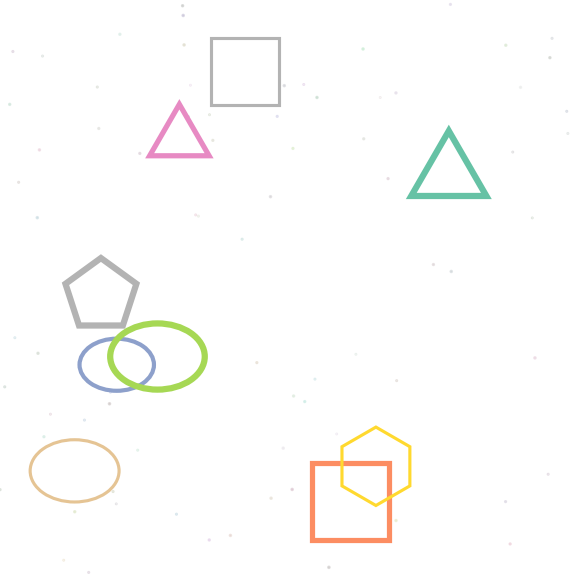[{"shape": "triangle", "thickness": 3, "radius": 0.38, "center": [0.777, 0.697]}, {"shape": "square", "thickness": 2.5, "radius": 0.33, "center": [0.606, 0.131]}, {"shape": "oval", "thickness": 2, "radius": 0.32, "center": [0.202, 0.368]}, {"shape": "triangle", "thickness": 2.5, "radius": 0.3, "center": [0.311, 0.759]}, {"shape": "oval", "thickness": 3, "radius": 0.41, "center": [0.273, 0.382]}, {"shape": "hexagon", "thickness": 1.5, "radius": 0.34, "center": [0.651, 0.192]}, {"shape": "oval", "thickness": 1.5, "radius": 0.38, "center": [0.129, 0.184]}, {"shape": "pentagon", "thickness": 3, "radius": 0.32, "center": [0.175, 0.488]}, {"shape": "square", "thickness": 1.5, "radius": 0.29, "center": [0.425, 0.875]}]